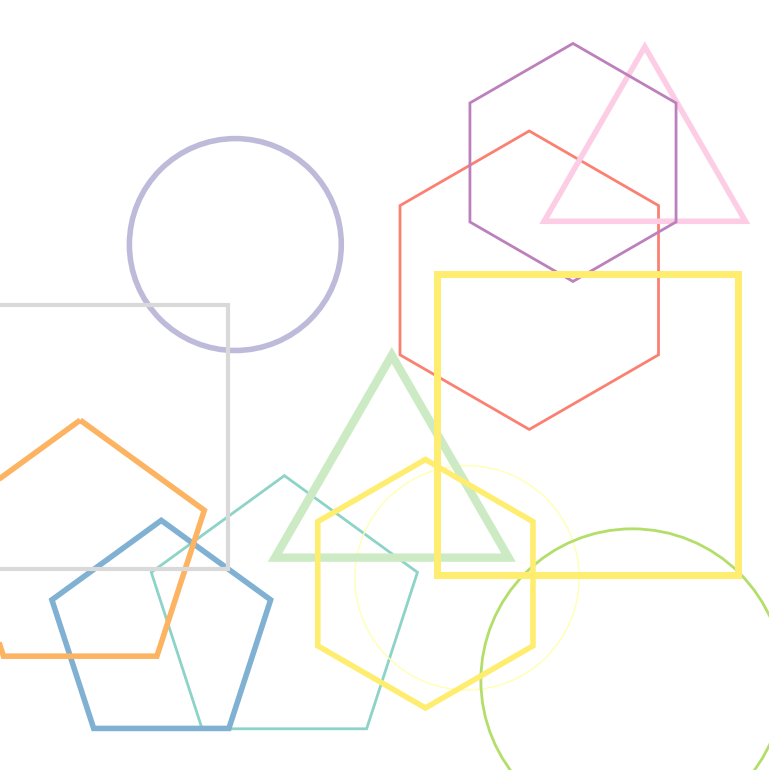[{"shape": "pentagon", "thickness": 1, "radius": 0.91, "center": [0.369, 0.201]}, {"shape": "circle", "thickness": 0.5, "radius": 0.73, "center": [0.607, 0.25]}, {"shape": "circle", "thickness": 2, "radius": 0.69, "center": [0.306, 0.682]}, {"shape": "hexagon", "thickness": 1, "radius": 0.97, "center": [0.687, 0.636]}, {"shape": "pentagon", "thickness": 2, "radius": 0.75, "center": [0.209, 0.175]}, {"shape": "pentagon", "thickness": 2, "radius": 0.85, "center": [0.104, 0.285]}, {"shape": "circle", "thickness": 1, "radius": 0.98, "center": [0.821, 0.116]}, {"shape": "triangle", "thickness": 2, "radius": 0.76, "center": [0.837, 0.788]}, {"shape": "square", "thickness": 1.5, "radius": 0.86, "center": [0.125, 0.432]}, {"shape": "hexagon", "thickness": 1, "radius": 0.77, "center": [0.744, 0.789]}, {"shape": "triangle", "thickness": 3, "radius": 0.88, "center": [0.509, 0.363]}, {"shape": "hexagon", "thickness": 2, "radius": 0.81, "center": [0.552, 0.242]}, {"shape": "square", "thickness": 2.5, "radius": 0.98, "center": [0.762, 0.449]}]